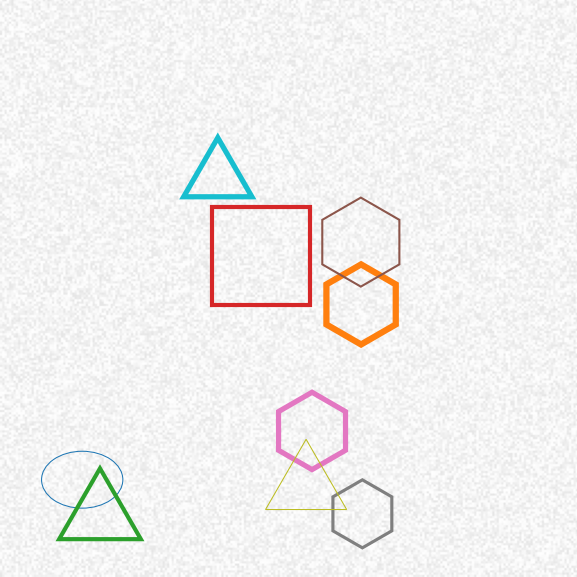[{"shape": "oval", "thickness": 0.5, "radius": 0.35, "center": [0.142, 0.168]}, {"shape": "hexagon", "thickness": 3, "radius": 0.35, "center": [0.625, 0.472]}, {"shape": "triangle", "thickness": 2, "radius": 0.41, "center": [0.173, 0.106]}, {"shape": "square", "thickness": 2, "radius": 0.43, "center": [0.452, 0.556]}, {"shape": "hexagon", "thickness": 1, "radius": 0.39, "center": [0.625, 0.58]}, {"shape": "hexagon", "thickness": 2.5, "radius": 0.33, "center": [0.54, 0.253]}, {"shape": "hexagon", "thickness": 1.5, "radius": 0.29, "center": [0.627, 0.109]}, {"shape": "triangle", "thickness": 0.5, "radius": 0.41, "center": [0.53, 0.157]}, {"shape": "triangle", "thickness": 2.5, "radius": 0.34, "center": [0.377, 0.693]}]